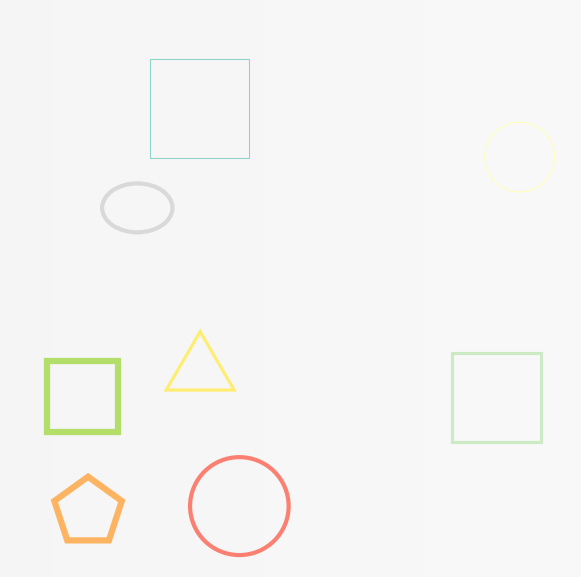[{"shape": "square", "thickness": 0.5, "radius": 0.43, "center": [0.343, 0.811]}, {"shape": "circle", "thickness": 0.5, "radius": 0.3, "center": [0.894, 0.727]}, {"shape": "circle", "thickness": 2, "radius": 0.42, "center": [0.412, 0.123]}, {"shape": "pentagon", "thickness": 3, "radius": 0.3, "center": [0.152, 0.113]}, {"shape": "square", "thickness": 3, "radius": 0.3, "center": [0.142, 0.312]}, {"shape": "oval", "thickness": 2, "radius": 0.3, "center": [0.236, 0.639]}, {"shape": "square", "thickness": 1.5, "radius": 0.39, "center": [0.854, 0.311]}, {"shape": "triangle", "thickness": 1.5, "radius": 0.34, "center": [0.344, 0.357]}]